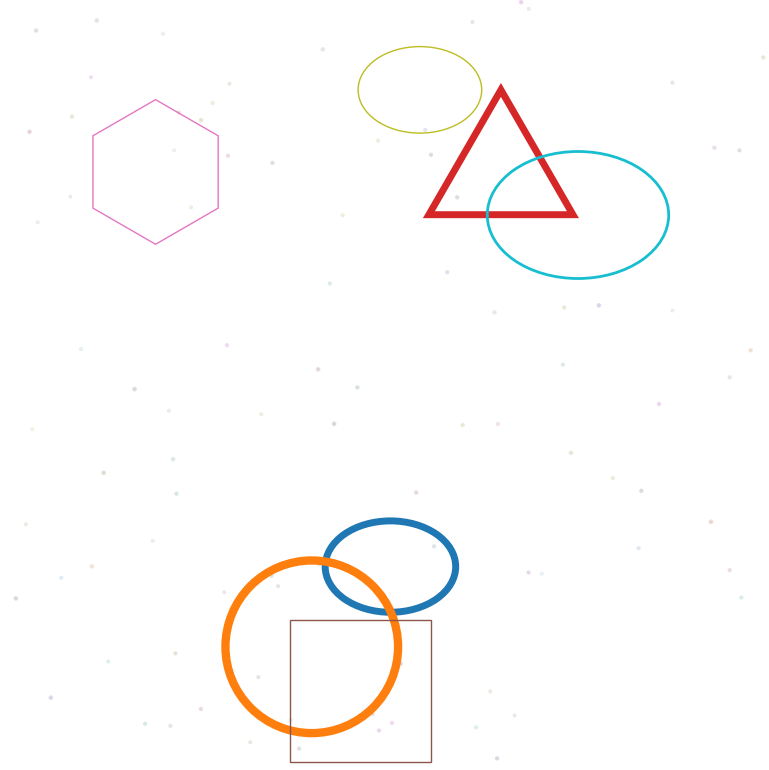[{"shape": "oval", "thickness": 2.5, "radius": 0.42, "center": [0.507, 0.264]}, {"shape": "circle", "thickness": 3, "radius": 0.56, "center": [0.405, 0.16]}, {"shape": "triangle", "thickness": 2.5, "radius": 0.54, "center": [0.651, 0.775]}, {"shape": "square", "thickness": 0.5, "radius": 0.46, "center": [0.468, 0.103]}, {"shape": "hexagon", "thickness": 0.5, "radius": 0.47, "center": [0.202, 0.777]}, {"shape": "oval", "thickness": 0.5, "radius": 0.4, "center": [0.545, 0.883]}, {"shape": "oval", "thickness": 1, "radius": 0.59, "center": [0.751, 0.721]}]